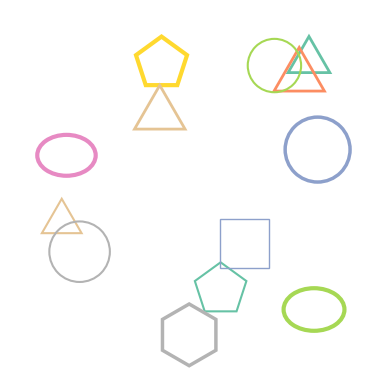[{"shape": "triangle", "thickness": 2, "radius": 0.31, "center": [0.803, 0.843]}, {"shape": "pentagon", "thickness": 1.5, "radius": 0.35, "center": [0.573, 0.248]}, {"shape": "triangle", "thickness": 2, "radius": 0.38, "center": [0.777, 0.801]}, {"shape": "circle", "thickness": 2.5, "radius": 0.42, "center": [0.825, 0.611]}, {"shape": "square", "thickness": 1, "radius": 0.32, "center": [0.636, 0.368]}, {"shape": "oval", "thickness": 3, "radius": 0.38, "center": [0.173, 0.597]}, {"shape": "circle", "thickness": 1.5, "radius": 0.35, "center": [0.713, 0.83]}, {"shape": "oval", "thickness": 3, "radius": 0.4, "center": [0.816, 0.196]}, {"shape": "pentagon", "thickness": 3, "radius": 0.35, "center": [0.42, 0.835]}, {"shape": "triangle", "thickness": 2, "radius": 0.38, "center": [0.415, 0.703]}, {"shape": "triangle", "thickness": 1.5, "radius": 0.3, "center": [0.16, 0.424]}, {"shape": "circle", "thickness": 1.5, "radius": 0.39, "center": [0.207, 0.346]}, {"shape": "hexagon", "thickness": 2.5, "radius": 0.4, "center": [0.491, 0.13]}]